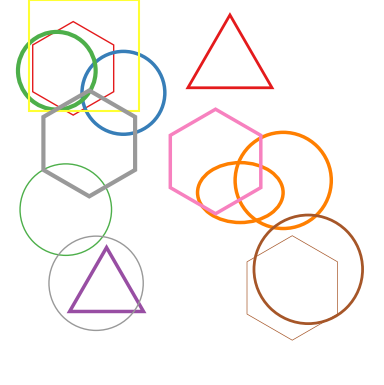[{"shape": "hexagon", "thickness": 1, "radius": 0.61, "center": [0.19, 0.822]}, {"shape": "triangle", "thickness": 2, "radius": 0.63, "center": [0.597, 0.835]}, {"shape": "circle", "thickness": 2.5, "radius": 0.54, "center": [0.321, 0.759]}, {"shape": "circle", "thickness": 3, "radius": 0.5, "center": [0.148, 0.816]}, {"shape": "circle", "thickness": 1, "radius": 0.59, "center": [0.171, 0.456]}, {"shape": "triangle", "thickness": 2.5, "radius": 0.55, "center": [0.277, 0.246]}, {"shape": "oval", "thickness": 2.5, "radius": 0.56, "center": [0.624, 0.5]}, {"shape": "circle", "thickness": 2.5, "radius": 0.62, "center": [0.736, 0.531]}, {"shape": "square", "thickness": 1.5, "radius": 0.72, "center": [0.219, 0.856]}, {"shape": "hexagon", "thickness": 0.5, "radius": 0.68, "center": [0.759, 0.252]}, {"shape": "circle", "thickness": 2, "radius": 0.71, "center": [0.801, 0.3]}, {"shape": "hexagon", "thickness": 2.5, "radius": 0.68, "center": [0.56, 0.581]}, {"shape": "hexagon", "thickness": 3, "radius": 0.69, "center": [0.232, 0.628]}, {"shape": "circle", "thickness": 1, "radius": 0.61, "center": [0.25, 0.264]}]